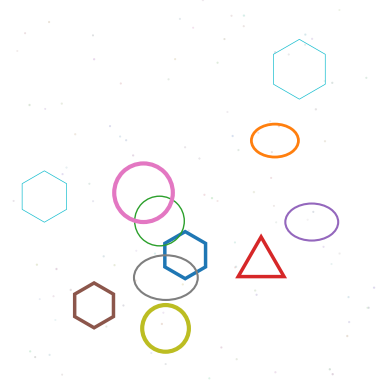[{"shape": "hexagon", "thickness": 2.5, "radius": 0.31, "center": [0.481, 0.337]}, {"shape": "oval", "thickness": 2, "radius": 0.31, "center": [0.714, 0.635]}, {"shape": "circle", "thickness": 1, "radius": 0.32, "center": [0.414, 0.426]}, {"shape": "triangle", "thickness": 2.5, "radius": 0.34, "center": [0.678, 0.316]}, {"shape": "oval", "thickness": 1.5, "radius": 0.34, "center": [0.81, 0.423]}, {"shape": "hexagon", "thickness": 2.5, "radius": 0.29, "center": [0.244, 0.207]}, {"shape": "circle", "thickness": 3, "radius": 0.38, "center": [0.373, 0.499]}, {"shape": "oval", "thickness": 1.5, "radius": 0.41, "center": [0.431, 0.279]}, {"shape": "circle", "thickness": 3, "radius": 0.3, "center": [0.43, 0.147]}, {"shape": "hexagon", "thickness": 0.5, "radius": 0.39, "center": [0.778, 0.82]}, {"shape": "hexagon", "thickness": 0.5, "radius": 0.33, "center": [0.115, 0.49]}]